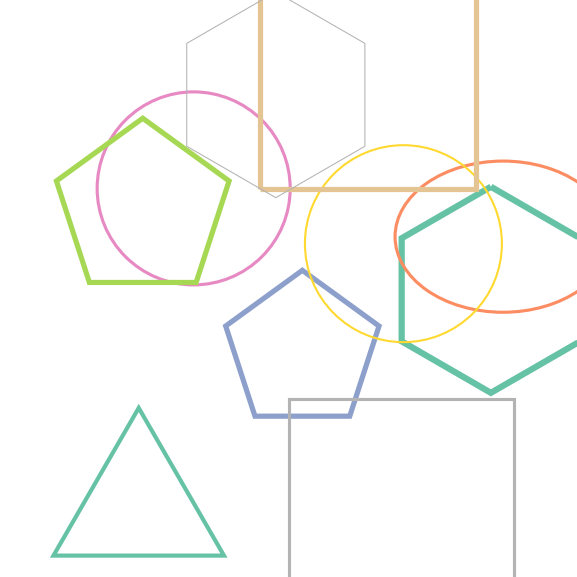[{"shape": "triangle", "thickness": 2, "radius": 0.85, "center": [0.24, 0.122]}, {"shape": "hexagon", "thickness": 3, "radius": 0.89, "center": [0.85, 0.497]}, {"shape": "oval", "thickness": 1.5, "radius": 0.93, "center": [0.871, 0.589]}, {"shape": "pentagon", "thickness": 2.5, "radius": 0.7, "center": [0.524, 0.391]}, {"shape": "circle", "thickness": 1.5, "radius": 0.84, "center": [0.335, 0.673]}, {"shape": "pentagon", "thickness": 2.5, "radius": 0.79, "center": [0.247, 0.637]}, {"shape": "circle", "thickness": 1, "radius": 0.85, "center": [0.699, 0.577]}, {"shape": "square", "thickness": 2.5, "radius": 0.93, "center": [0.637, 0.859]}, {"shape": "hexagon", "thickness": 0.5, "radius": 0.89, "center": [0.478, 0.835]}, {"shape": "square", "thickness": 1.5, "radius": 0.97, "center": [0.695, 0.113]}]